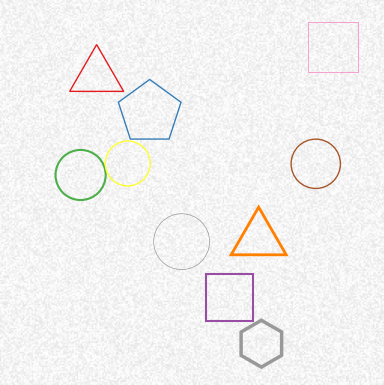[{"shape": "triangle", "thickness": 1, "radius": 0.41, "center": [0.251, 0.803]}, {"shape": "pentagon", "thickness": 1, "radius": 0.43, "center": [0.389, 0.708]}, {"shape": "circle", "thickness": 1.5, "radius": 0.33, "center": [0.209, 0.546]}, {"shape": "square", "thickness": 1.5, "radius": 0.3, "center": [0.595, 0.228]}, {"shape": "triangle", "thickness": 2, "radius": 0.41, "center": [0.672, 0.379]}, {"shape": "circle", "thickness": 1, "radius": 0.29, "center": [0.332, 0.575]}, {"shape": "circle", "thickness": 1, "radius": 0.32, "center": [0.82, 0.575]}, {"shape": "square", "thickness": 0.5, "radius": 0.32, "center": [0.865, 0.877]}, {"shape": "hexagon", "thickness": 2.5, "radius": 0.3, "center": [0.679, 0.107]}, {"shape": "circle", "thickness": 0.5, "radius": 0.36, "center": [0.472, 0.372]}]